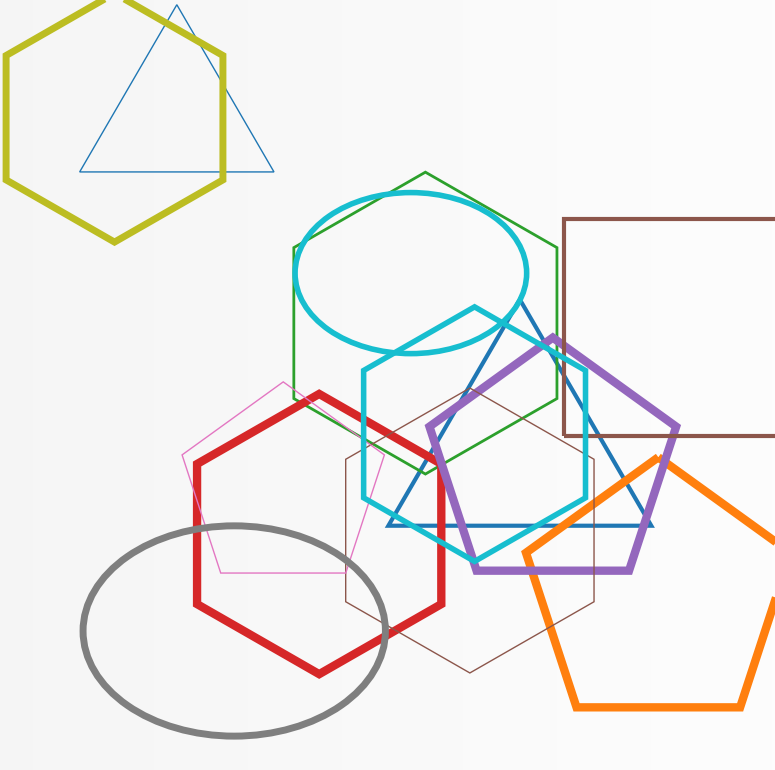[{"shape": "triangle", "thickness": 1.5, "radius": 0.98, "center": [0.671, 0.415]}, {"shape": "triangle", "thickness": 0.5, "radius": 0.72, "center": [0.228, 0.849]}, {"shape": "pentagon", "thickness": 3, "radius": 0.9, "center": [0.849, 0.227]}, {"shape": "hexagon", "thickness": 1, "radius": 0.98, "center": [0.549, 0.58]}, {"shape": "hexagon", "thickness": 3, "radius": 0.91, "center": [0.412, 0.306]}, {"shape": "pentagon", "thickness": 3, "radius": 0.84, "center": [0.713, 0.394]}, {"shape": "hexagon", "thickness": 0.5, "radius": 0.92, "center": [0.606, 0.311]}, {"shape": "square", "thickness": 1.5, "radius": 0.7, "center": [0.869, 0.574]}, {"shape": "pentagon", "thickness": 0.5, "radius": 0.69, "center": [0.365, 0.367]}, {"shape": "oval", "thickness": 2.5, "radius": 0.98, "center": [0.302, 0.181]}, {"shape": "hexagon", "thickness": 2.5, "radius": 0.81, "center": [0.148, 0.847]}, {"shape": "oval", "thickness": 2, "radius": 0.75, "center": [0.53, 0.645]}, {"shape": "hexagon", "thickness": 2, "radius": 0.83, "center": [0.612, 0.436]}]